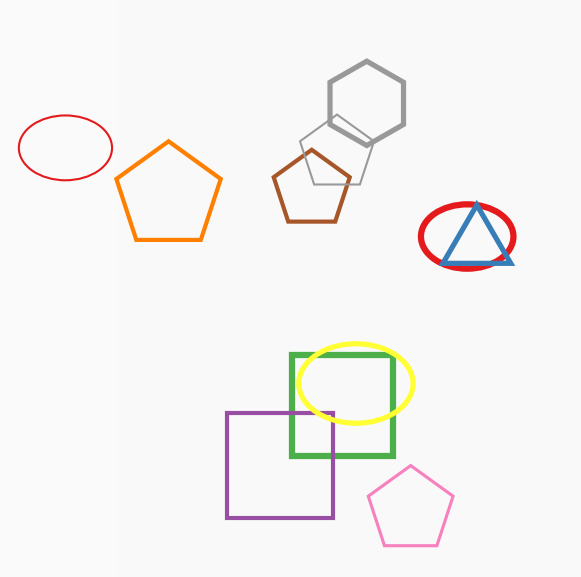[{"shape": "oval", "thickness": 3, "radius": 0.4, "center": [0.804, 0.59]}, {"shape": "oval", "thickness": 1, "radius": 0.4, "center": [0.113, 0.743]}, {"shape": "triangle", "thickness": 2.5, "radius": 0.34, "center": [0.82, 0.577]}, {"shape": "square", "thickness": 3, "radius": 0.44, "center": [0.589, 0.296]}, {"shape": "square", "thickness": 2, "radius": 0.46, "center": [0.482, 0.193]}, {"shape": "pentagon", "thickness": 2, "radius": 0.47, "center": [0.29, 0.66]}, {"shape": "oval", "thickness": 2.5, "radius": 0.49, "center": [0.612, 0.335]}, {"shape": "pentagon", "thickness": 2, "radius": 0.34, "center": [0.536, 0.671]}, {"shape": "pentagon", "thickness": 1.5, "radius": 0.38, "center": [0.707, 0.116]}, {"shape": "hexagon", "thickness": 2.5, "radius": 0.37, "center": [0.631, 0.82]}, {"shape": "pentagon", "thickness": 1, "radius": 0.33, "center": [0.58, 0.734]}]